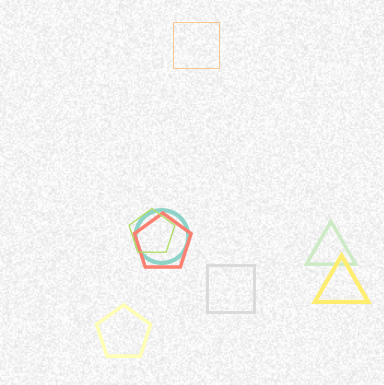[{"shape": "circle", "thickness": 3, "radius": 0.34, "center": [0.42, 0.386]}, {"shape": "pentagon", "thickness": 2.5, "radius": 0.37, "center": [0.321, 0.134]}, {"shape": "pentagon", "thickness": 2.5, "radius": 0.39, "center": [0.423, 0.369]}, {"shape": "square", "thickness": 0.5, "radius": 0.3, "center": [0.51, 0.883]}, {"shape": "pentagon", "thickness": 1, "radius": 0.31, "center": [0.395, 0.396]}, {"shape": "square", "thickness": 2, "radius": 0.31, "center": [0.599, 0.25]}, {"shape": "triangle", "thickness": 2.5, "radius": 0.37, "center": [0.86, 0.351]}, {"shape": "triangle", "thickness": 3, "radius": 0.4, "center": [0.887, 0.256]}]